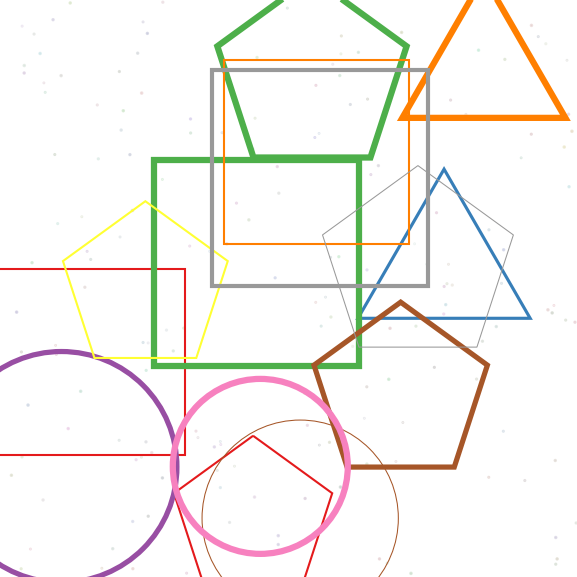[{"shape": "square", "thickness": 1, "radius": 0.81, "center": [0.159, 0.372]}, {"shape": "pentagon", "thickness": 1, "radius": 0.72, "center": [0.438, 0.101]}, {"shape": "triangle", "thickness": 1.5, "radius": 0.86, "center": [0.769, 0.534]}, {"shape": "pentagon", "thickness": 3, "radius": 0.86, "center": [0.54, 0.866]}, {"shape": "square", "thickness": 3, "radius": 0.89, "center": [0.444, 0.543]}, {"shape": "circle", "thickness": 2.5, "radius": 1.0, "center": [0.106, 0.191]}, {"shape": "square", "thickness": 1, "radius": 0.8, "center": [0.548, 0.736]}, {"shape": "triangle", "thickness": 3, "radius": 0.82, "center": [0.838, 0.877]}, {"shape": "pentagon", "thickness": 1, "radius": 0.75, "center": [0.252, 0.501]}, {"shape": "pentagon", "thickness": 2.5, "radius": 0.79, "center": [0.694, 0.318]}, {"shape": "circle", "thickness": 0.5, "radius": 0.85, "center": [0.52, 0.102]}, {"shape": "circle", "thickness": 3, "radius": 0.76, "center": [0.451, 0.192]}, {"shape": "square", "thickness": 2, "radius": 0.93, "center": [0.554, 0.691]}, {"shape": "pentagon", "thickness": 0.5, "radius": 0.87, "center": [0.724, 0.539]}]